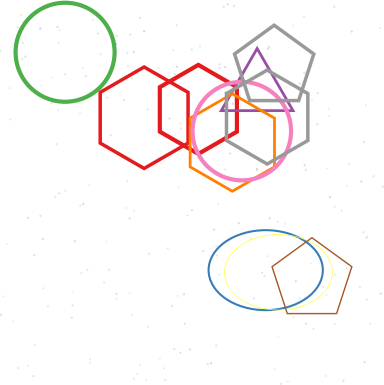[{"shape": "hexagon", "thickness": 2.5, "radius": 0.66, "center": [0.374, 0.694]}, {"shape": "hexagon", "thickness": 3, "radius": 0.58, "center": [0.515, 0.716]}, {"shape": "oval", "thickness": 1.5, "radius": 0.74, "center": [0.69, 0.298]}, {"shape": "circle", "thickness": 3, "radius": 0.64, "center": [0.169, 0.864]}, {"shape": "triangle", "thickness": 2, "radius": 0.54, "center": [0.668, 0.766]}, {"shape": "hexagon", "thickness": 2, "radius": 0.63, "center": [0.603, 0.63]}, {"shape": "oval", "thickness": 0.5, "radius": 0.7, "center": [0.723, 0.293]}, {"shape": "pentagon", "thickness": 1, "radius": 0.54, "center": [0.81, 0.274]}, {"shape": "circle", "thickness": 3, "radius": 0.64, "center": [0.628, 0.659]}, {"shape": "hexagon", "thickness": 2.5, "radius": 0.61, "center": [0.694, 0.696]}, {"shape": "pentagon", "thickness": 2.5, "radius": 0.54, "center": [0.712, 0.826]}]